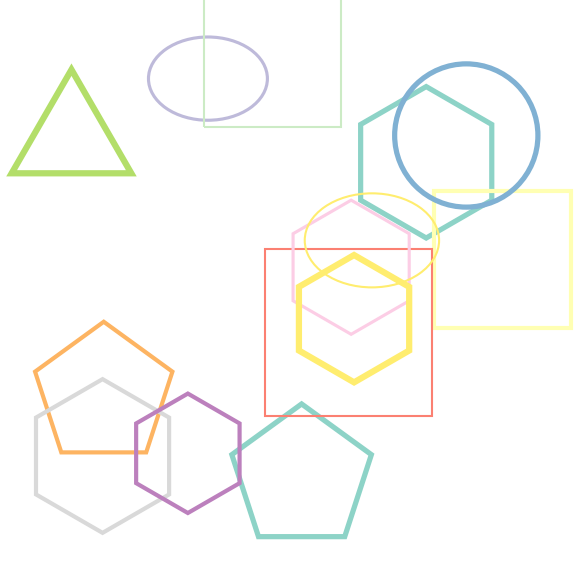[{"shape": "hexagon", "thickness": 2.5, "radius": 0.66, "center": [0.738, 0.718]}, {"shape": "pentagon", "thickness": 2.5, "radius": 0.64, "center": [0.522, 0.173]}, {"shape": "square", "thickness": 2, "radius": 0.59, "center": [0.87, 0.55]}, {"shape": "oval", "thickness": 1.5, "radius": 0.51, "center": [0.36, 0.863]}, {"shape": "square", "thickness": 1, "radius": 0.72, "center": [0.604, 0.424]}, {"shape": "circle", "thickness": 2.5, "radius": 0.62, "center": [0.807, 0.765]}, {"shape": "pentagon", "thickness": 2, "radius": 0.63, "center": [0.18, 0.317]}, {"shape": "triangle", "thickness": 3, "radius": 0.6, "center": [0.124, 0.759]}, {"shape": "hexagon", "thickness": 1.5, "radius": 0.58, "center": [0.608, 0.536]}, {"shape": "hexagon", "thickness": 2, "radius": 0.67, "center": [0.178, 0.21]}, {"shape": "hexagon", "thickness": 2, "radius": 0.52, "center": [0.325, 0.214]}, {"shape": "square", "thickness": 1, "radius": 0.6, "center": [0.472, 0.898]}, {"shape": "hexagon", "thickness": 3, "radius": 0.55, "center": [0.613, 0.447]}, {"shape": "oval", "thickness": 1, "radius": 0.58, "center": [0.644, 0.583]}]